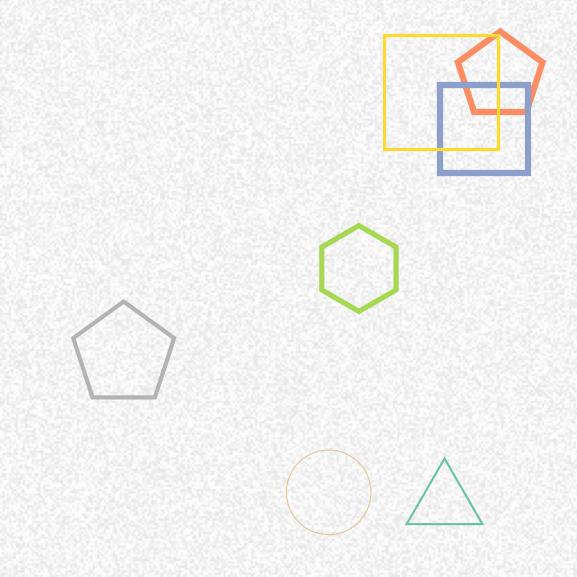[{"shape": "triangle", "thickness": 1, "radius": 0.38, "center": [0.77, 0.129]}, {"shape": "pentagon", "thickness": 3, "radius": 0.39, "center": [0.866, 0.868]}, {"shape": "square", "thickness": 3, "radius": 0.38, "center": [0.837, 0.776]}, {"shape": "hexagon", "thickness": 2.5, "radius": 0.37, "center": [0.622, 0.534]}, {"shape": "square", "thickness": 1.5, "radius": 0.5, "center": [0.764, 0.84]}, {"shape": "circle", "thickness": 0.5, "radius": 0.37, "center": [0.569, 0.147]}, {"shape": "pentagon", "thickness": 2, "radius": 0.46, "center": [0.214, 0.385]}]